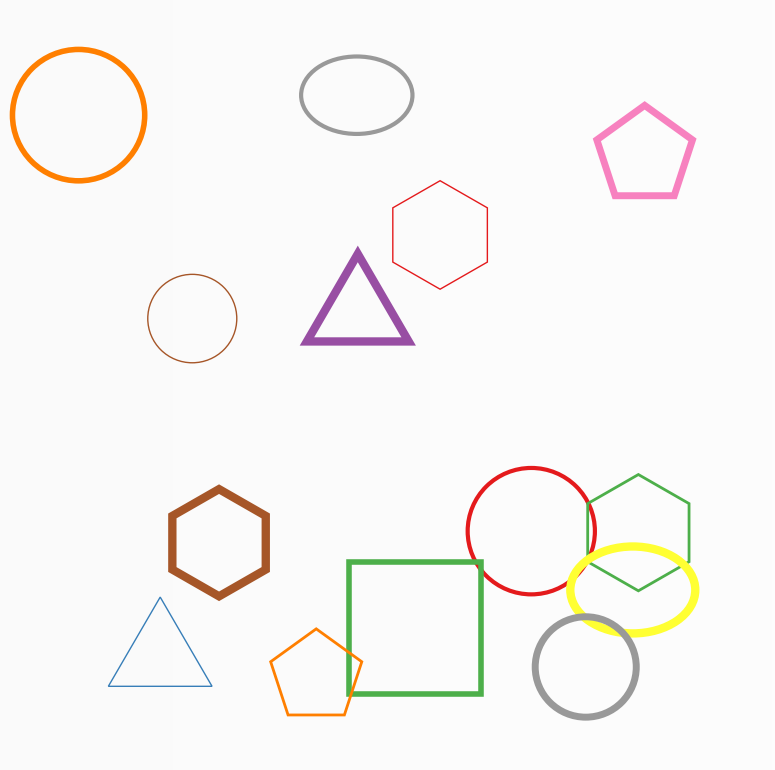[{"shape": "hexagon", "thickness": 0.5, "radius": 0.35, "center": [0.568, 0.695]}, {"shape": "circle", "thickness": 1.5, "radius": 0.41, "center": [0.686, 0.31]}, {"shape": "triangle", "thickness": 0.5, "radius": 0.39, "center": [0.207, 0.147]}, {"shape": "square", "thickness": 2, "radius": 0.43, "center": [0.535, 0.184]}, {"shape": "hexagon", "thickness": 1, "radius": 0.38, "center": [0.824, 0.308]}, {"shape": "triangle", "thickness": 3, "radius": 0.38, "center": [0.462, 0.594]}, {"shape": "circle", "thickness": 2, "radius": 0.43, "center": [0.101, 0.85]}, {"shape": "pentagon", "thickness": 1, "radius": 0.31, "center": [0.408, 0.121]}, {"shape": "oval", "thickness": 3, "radius": 0.4, "center": [0.817, 0.234]}, {"shape": "circle", "thickness": 0.5, "radius": 0.29, "center": [0.248, 0.586]}, {"shape": "hexagon", "thickness": 3, "radius": 0.35, "center": [0.283, 0.295]}, {"shape": "pentagon", "thickness": 2.5, "radius": 0.32, "center": [0.832, 0.798]}, {"shape": "circle", "thickness": 2.5, "radius": 0.33, "center": [0.756, 0.134]}, {"shape": "oval", "thickness": 1.5, "radius": 0.36, "center": [0.46, 0.876]}]